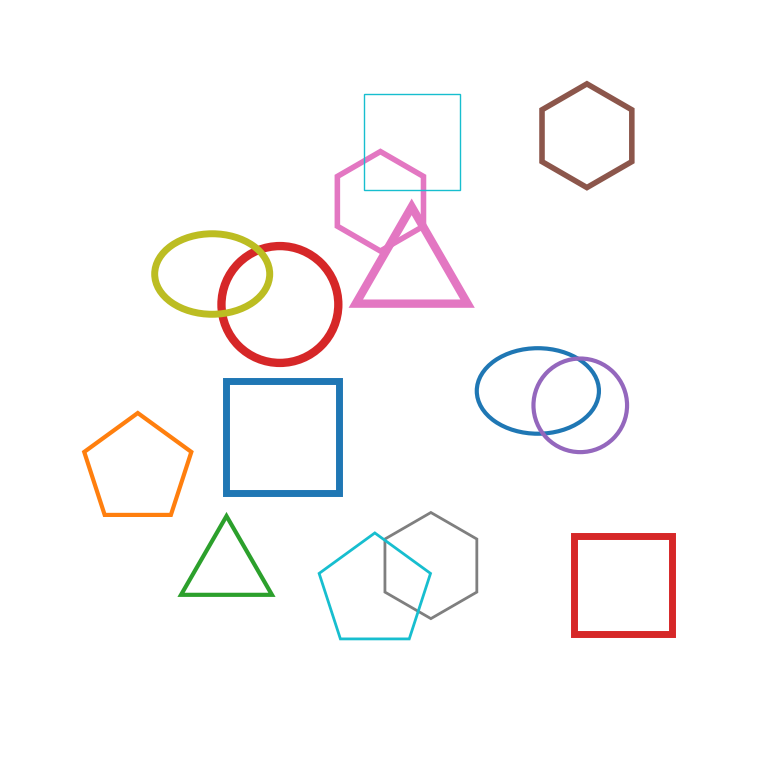[{"shape": "oval", "thickness": 1.5, "radius": 0.4, "center": [0.699, 0.492]}, {"shape": "square", "thickness": 2.5, "radius": 0.37, "center": [0.367, 0.432]}, {"shape": "pentagon", "thickness": 1.5, "radius": 0.37, "center": [0.179, 0.39]}, {"shape": "triangle", "thickness": 1.5, "radius": 0.34, "center": [0.294, 0.262]}, {"shape": "circle", "thickness": 3, "radius": 0.38, "center": [0.364, 0.605]}, {"shape": "square", "thickness": 2.5, "radius": 0.32, "center": [0.809, 0.24]}, {"shape": "circle", "thickness": 1.5, "radius": 0.3, "center": [0.754, 0.474]}, {"shape": "hexagon", "thickness": 2, "radius": 0.34, "center": [0.762, 0.824]}, {"shape": "hexagon", "thickness": 2, "radius": 0.32, "center": [0.494, 0.739]}, {"shape": "triangle", "thickness": 3, "radius": 0.42, "center": [0.535, 0.648]}, {"shape": "hexagon", "thickness": 1, "radius": 0.34, "center": [0.56, 0.266]}, {"shape": "oval", "thickness": 2.5, "radius": 0.37, "center": [0.276, 0.644]}, {"shape": "pentagon", "thickness": 1, "radius": 0.38, "center": [0.487, 0.232]}, {"shape": "square", "thickness": 0.5, "radius": 0.31, "center": [0.535, 0.815]}]